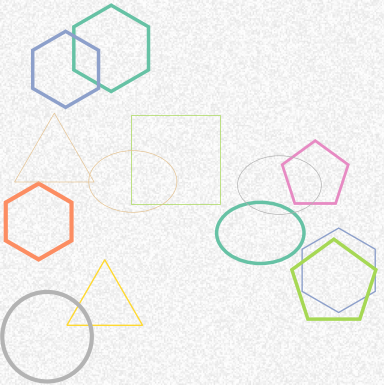[{"shape": "oval", "thickness": 2.5, "radius": 0.57, "center": [0.676, 0.395]}, {"shape": "hexagon", "thickness": 2.5, "radius": 0.56, "center": [0.289, 0.874]}, {"shape": "hexagon", "thickness": 3, "radius": 0.49, "center": [0.1, 0.425]}, {"shape": "hexagon", "thickness": 2.5, "radius": 0.49, "center": [0.17, 0.82]}, {"shape": "hexagon", "thickness": 1, "radius": 0.55, "center": [0.88, 0.298]}, {"shape": "pentagon", "thickness": 2, "radius": 0.45, "center": [0.819, 0.544]}, {"shape": "pentagon", "thickness": 2.5, "radius": 0.57, "center": [0.867, 0.264]}, {"shape": "square", "thickness": 0.5, "radius": 0.58, "center": [0.456, 0.586]}, {"shape": "triangle", "thickness": 1, "radius": 0.57, "center": [0.272, 0.212]}, {"shape": "oval", "thickness": 0.5, "radius": 0.57, "center": [0.345, 0.529]}, {"shape": "triangle", "thickness": 0.5, "radius": 0.6, "center": [0.141, 0.587]}, {"shape": "circle", "thickness": 3, "radius": 0.58, "center": [0.122, 0.125]}, {"shape": "oval", "thickness": 0.5, "radius": 0.54, "center": [0.726, 0.519]}]